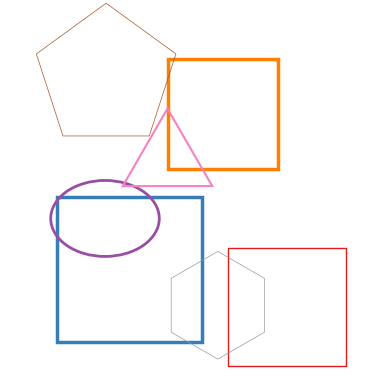[{"shape": "square", "thickness": 1, "radius": 0.76, "center": [0.745, 0.202]}, {"shape": "square", "thickness": 2.5, "radius": 0.94, "center": [0.335, 0.3]}, {"shape": "oval", "thickness": 2, "radius": 0.7, "center": [0.273, 0.433]}, {"shape": "square", "thickness": 2.5, "radius": 0.71, "center": [0.579, 0.704]}, {"shape": "pentagon", "thickness": 0.5, "radius": 0.95, "center": [0.276, 0.801]}, {"shape": "triangle", "thickness": 1.5, "radius": 0.67, "center": [0.435, 0.584]}, {"shape": "hexagon", "thickness": 0.5, "radius": 0.7, "center": [0.566, 0.207]}]